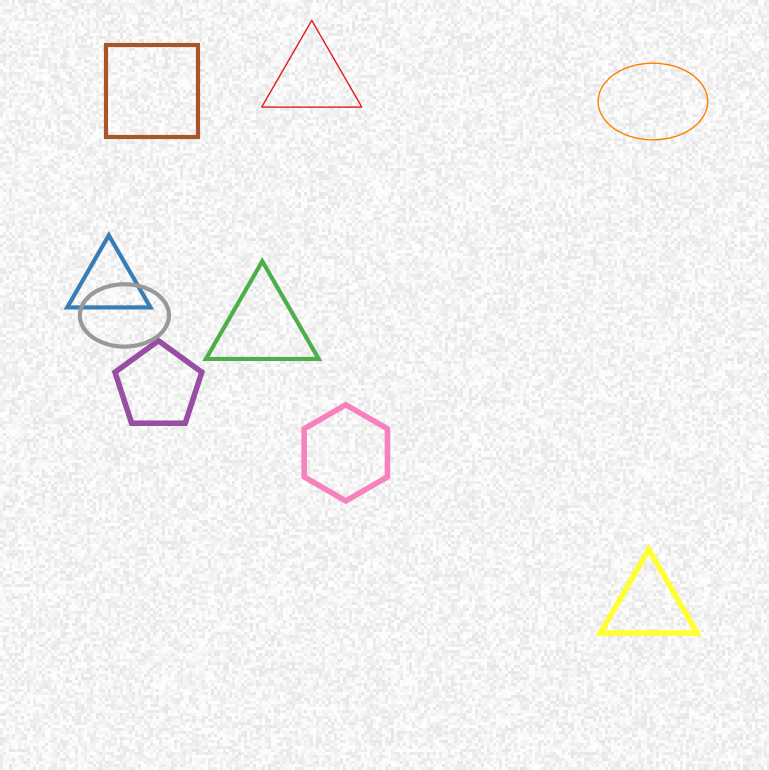[{"shape": "triangle", "thickness": 0.5, "radius": 0.38, "center": [0.405, 0.898]}, {"shape": "triangle", "thickness": 1.5, "radius": 0.31, "center": [0.141, 0.632]}, {"shape": "triangle", "thickness": 1.5, "radius": 0.42, "center": [0.341, 0.576]}, {"shape": "pentagon", "thickness": 2, "radius": 0.3, "center": [0.206, 0.498]}, {"shape": "oval", "thickness": 0.5, "radius": 0.36, "center": [0.848, 0.868]}, {"shape": "triangle", "thickness": 2, "radius": 0.36, "center": [0.843, 0.214]}, {"shape": "square", "thickness": 1.5, "radius": 0.3, "center": [0.198, 0.882]}, {"shape": "hexagon", "thickness": 2, "radius": 0.31, "center": [0.449, 0.412]}, {"shape": "oval", "thickness": 1.5, "radius": 0.29, "center": [0.162, 0.59]}]